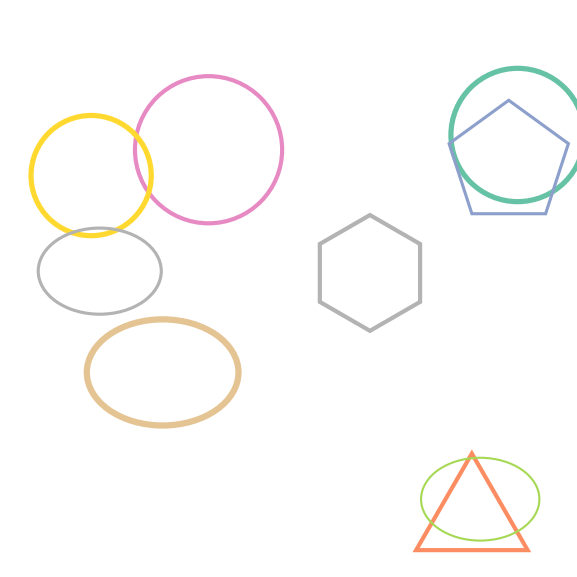[{"shape": "circle", "thickness": 2.5, "radius": 0.58, "center": [0.896, 0.765]}, {"shape": "triangle", "thickness": 2, "radius": 0.56, "center": [0.817, 0.102]}, {"shape": "pentagon", "thickness": 1.5, "radius": 0.54, "center": [0.881, 0.717]}, {"shape": "circle", "thickness": 2, "radius": 0.64, "center": [0.361, 0.74]}, {"shape": "oval", "thickness": 1, "radius": 0.51, "center": [0.832, 0.135]}, {"shape": "circle", "thickness": 2.5, "radius": 0.52, "center": [0.158, 0.695]}, {"shape": "oval", "thickness": 3, "radius": 0.66, "center": [0.282, 0.354]}, {"shape": "oval", "thickness": 1.5, "radius": 0.53, "center": [0.173, 0.53]}, {"shape": "hexagon", "thickness": 2, "radius": 0.5, "center": [0.641, 0.527]}]